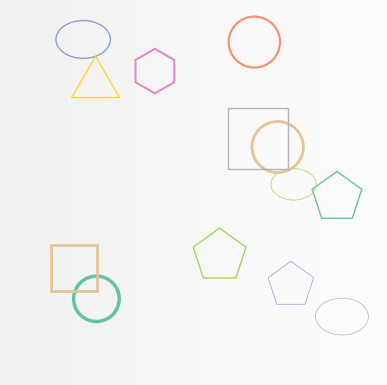[{"shape": "circle", "thickness": 2.5, "radius": 0.29, "center": [0.249, 0.224]}, {"shape": "pentagon", "thickness": 1, "radius": 0.34, "center": [0.87, 0.487]}, {"shape": "circle", "thickness": 1.5, "radius": 0.33, "center": [0.656, 0.891]}, {"shape": "oval", "thickness": 1, "radius": 0.35, "center": [0.215, 0.898]}, {"shape": "pentagon", "thickness": 0.5, "radius": 0.31, "center": [0.751, 0.26]}, {"shape": "hexagon", "thickness": 1.5, "radius": 0.29, "center": [0.4, 0.815]}, {"shape": "oval", "thickness": 0.5, "radius": 0.29, "center": [0.758, 0.521]}, {"shape": "pentagon", "thickness": 1, "radius": 0.36, "center": [0.567, 0.336]}, {"shape": "triangle", "thickness": 1, "radius": 0.36, "center": [0.247, 0.782]}, {"shape": "circle", "thickness": 2, "radius": 0.33, "center": [0.717, 0.618]}, {"shape": "square", "thickness": 2, "radius": 0.3, "center": [0.192, 0.304]}, {"shape": "square", "thickness": 1, "radius": 0.39, "center": [0.665, 0.64]}, {"shape": "oval", "thickness": 0.5, "radius": 0.34, "center": [0.883, 0.178]}]